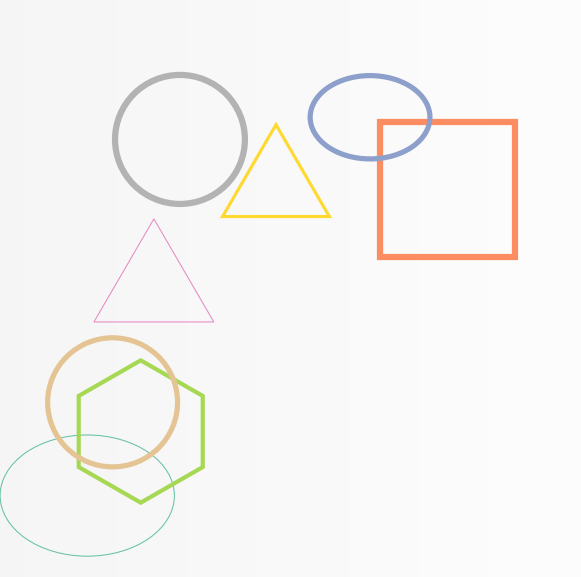[{"shape": "oval", "thickness": 0.5, "radius": 0.75, "center": [0.15, 0.141]}, {"shape": "square", "thickness": 3, "radius": 0.58, "center": [0.77, 0.671]}, {"shape": "oval", "thickness": 2.5, "radius": 0.52, "center": [0.637, 0.796]}, {"shape": "triangle", "thickness": 0.5, "radius": 0.6, "center": [0.265, 0.501]}, {"shape": "hexagon", "thickness": 2, "radius": 0.62, "center": [0.242, 0.252]}, {"shape": "triangle", "thickness": 1.5, "radius": 0.53, "center": [0.475, 0.677]}, {"shape": "circle", "thickness": 2.5, "radius": 0.56, "center": [0.194, 0.302]}, {"shape": "circle", "thickness": 3, "radius": 0.56, "center": [0.31, 0.758]}]